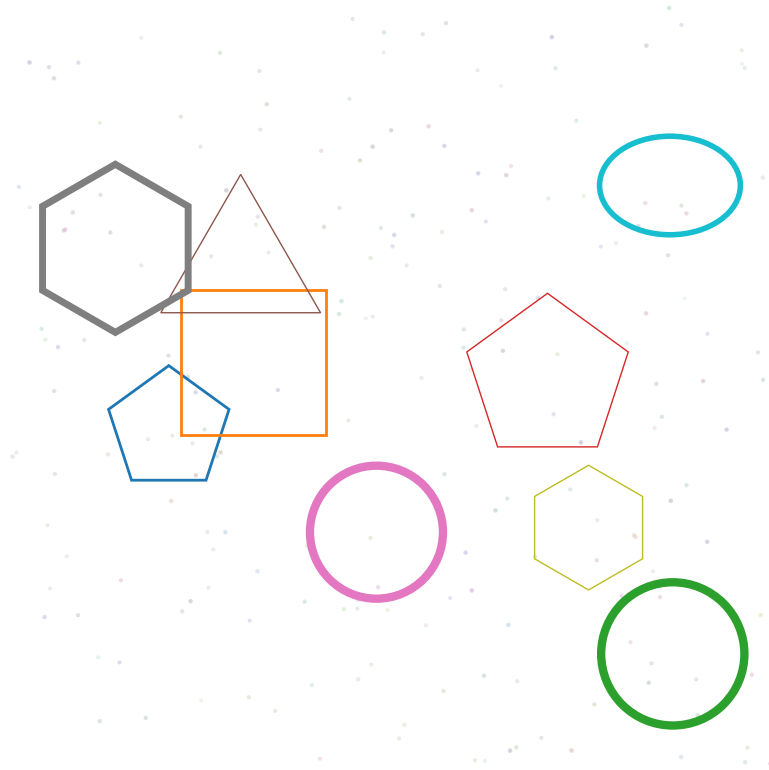[{"shape": "pentagon", "thickness": 1, "radius": 0.41, "center": [0.219, 0.443]}, {"shape": "square", "thickness": 1, "radius": 0.47, "center": [0.329, 0.53]}, {"shape": "circle", "thickness": 3, "radius": 0.47, "center": [0.874, 0.151]}, {"shape": "pentagon", "thickness": 0.5, "radius": 0.55, "center": [0.711, 0.509]}, {"shape": "triangle", "thickness": 0.5, "radius": 0.6, "center": [0.313, 0.654]}, {"shape": "circle", "thickness": 3, "radius": 0.43, "center": [0.489, 0.309]}, {"shape": "hexagon", "thickness": 2.5, "radius": 0.55, "center": [0.15, 0.677]}, {"shape": "hexagon", "thickness": 0.5, "radius": 0.4, "center": [0.764, 0.315]}, {"shape": "oval", "thickness": 2, "radius": 0.46, "center": [0.87, 0.759]}]